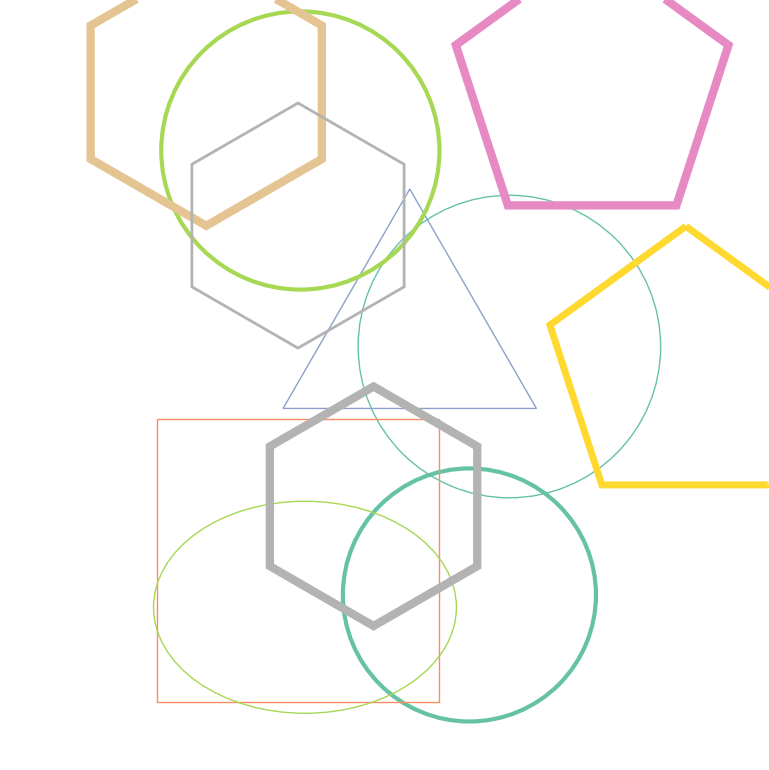[{"shape": "circle", "thickness": 1.5, "radius": 0.82, "center": [0.61, 0.227]}, {"shape": "circle", "thickness": 0.5, "radius": 0.98, "center": [0.662, 0.55]}, {"shape": "square", "thickness": 0.5, "radius": 0.92, "center": [0.387, 0.272]}, {"shape": "triangle", "thickness": 0.5, "radius": 0.95, "center": [0.532, 0.565]}, {"shape": "pentagon", "thickness": 3, "radius": 0.93, "center": [0.769, 0.884]}, {"shape": "oval", "thickness": 0.5, "radius": 0.98, "center": [0.396, 0.211]}, {"shape": "circle", "thickness": 1.5, "radius": 0.9, "center": [0.39, 0.805]}, {"shape": "pentagon", "thickness": 2.5, "radius": 0.93, "center": [0.891, 0.52]}, {"shape": "hexagon", "thickness": 3, "radius": 0.87, "center": [0.268, 0.88]}, {"shape": "hexagon", "thickness": 1, "radius": 0.8, "center": [0.387, 0.707]}, {"shape": "hexagon", "thickness": 3, "radius": 0.78, "center": [0.485, 0.343]}]